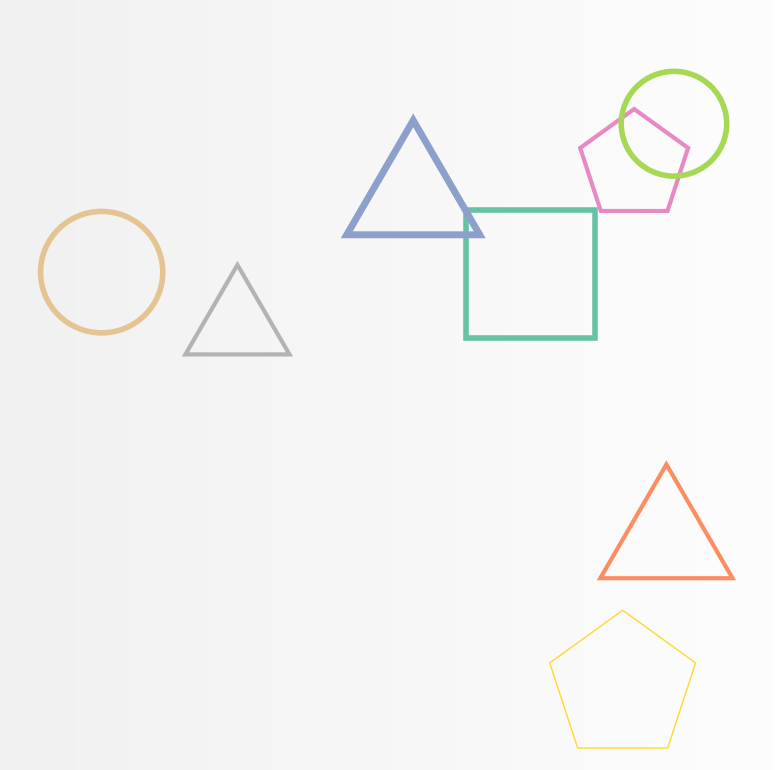[{"shape": "square", "thickness": 2, "radius": 0.42, "center": [0.685, 0.644]}, {"shape": "triangle", "thickness": 1.5, "radius": 0.49, "center": [0.86, 0.298]}, {"shape": "triangle", "thickness": 2.5, "radius": 0.5, "center": [0.533, 0.745]}, {"shape": "pentagon", "thickness": 1.5, "radius": 0.37, "center": [0.818, 0.785]}, {"shape": "circle", "thickness": 2, "radius": 0.34, "center": [0.87, 0.839]}, {"shape": "pentagon", "thickness": 0.5, "radius": 0.49, "center": [0.803, 0.109]}, {"shape": "circle", "thickness": 2, "radius": 0.39, "center": [0.131, 0.647]}, {"shape": "triangle", "thickness": 1.5, "radius": 0.39, "center": [0.306, 0.579]}]